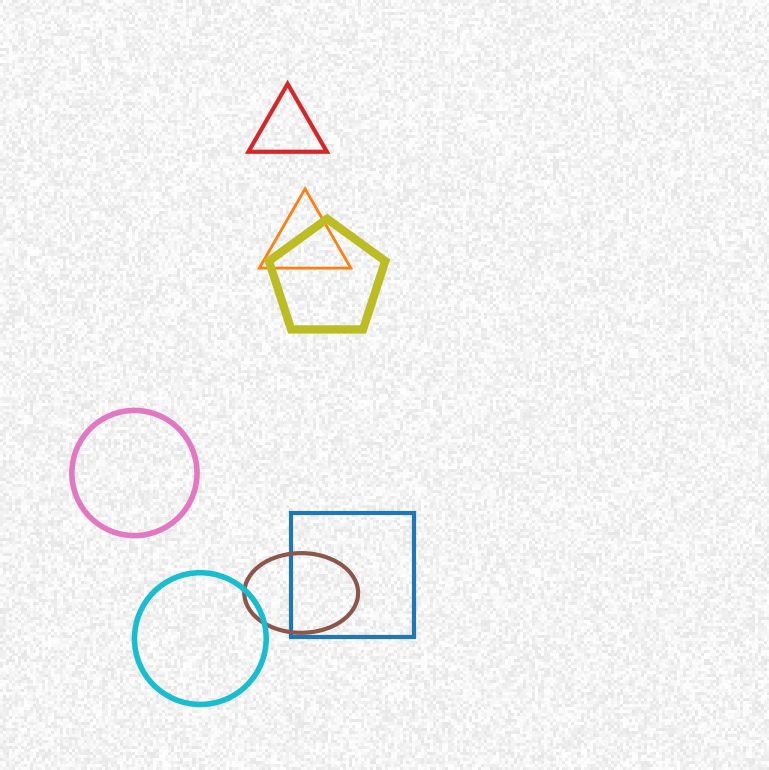[{"shape": "square", "thickness": 1.5, "radius": 0.4, "center": [0.458, 0.253]}, {"shape": "triangle", "thickness": 1, "radius": 0.34, "center": [0.396, 0.686]}, {"shape": "triangle", "thickness": 1.5, "radius": 0.29, "center": [0.374, 0.832]}, {"shape": "oval", "thickness": 1.5, "radius": 0.37, "center": [0.391, 0.23]}, {"shape": "circle", "thickness": 2, "radius": 0.41, "center": [0.175, 0.386]}, {"shape": "pentagon", "thickness": 3, "radius": 0.4, "center": [0.425, 0.636]}, {"shape": "circle", "thickness": 2, "radius": 0.43, "center": [0.26, 0.171]}]